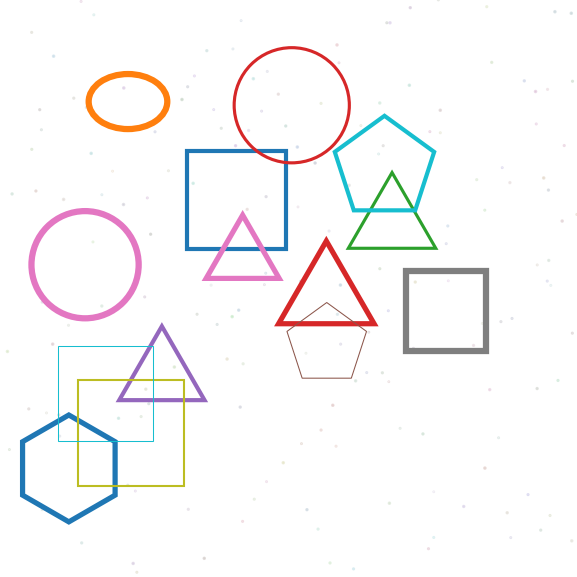[{"shape": "square", "thickness": 2, "radius": 0.43, "center": [0.409, 0.653]}, {"shape": "hexagon", "thickness": 2.5, "radius": 0.46, "center": [0.119, 0.188]}, {"shape": "oval", "thickness": 3, "radius": 0.34, "center": [0.222, 0.823]}, {"shape": "triangle", "thickness": 1.5, "radius": 0.44, "center": [0.679, 0.613]}, {"shape": "triangle", "thickness": 2.5, "radius": 0.48, "center": [0.565, 0.486]}, {"shape": "circle", "thickness": 1.5, "radius": 0.5, "center": [0.505, 0.817]}, {"shape": "triangle", "thickness": 2, "radius": 0.43, "center": [0.28, 0.349]}, {"shape": "pentagon", "thickness": 0.5, "radius": 0.36, "center": [0.566, 0.403]}, {"shape": "circle", "thickness": 3, "radius": 0.46, "center": [0.147, 0.541]}, {"shape": "triangle", "thickness": 2.5, "radius": 0.36, "center": [0.42, 0.554]}, {"shape": "square", "thickness": 3, "radius": 0.35, "center": [0.772, 0.461]}, {"shape": "square", "thickness": 1, "radius": 0.46, "center": [0.227, 0.249]}, {"shape": "pentagon", "thickness": 2, "radius": 0.45, "center": [0.666, 0.708]}, {"shape": "square", "thickness": 0.5, "radius": 0.41, "center": [0.183, 0.317]}]